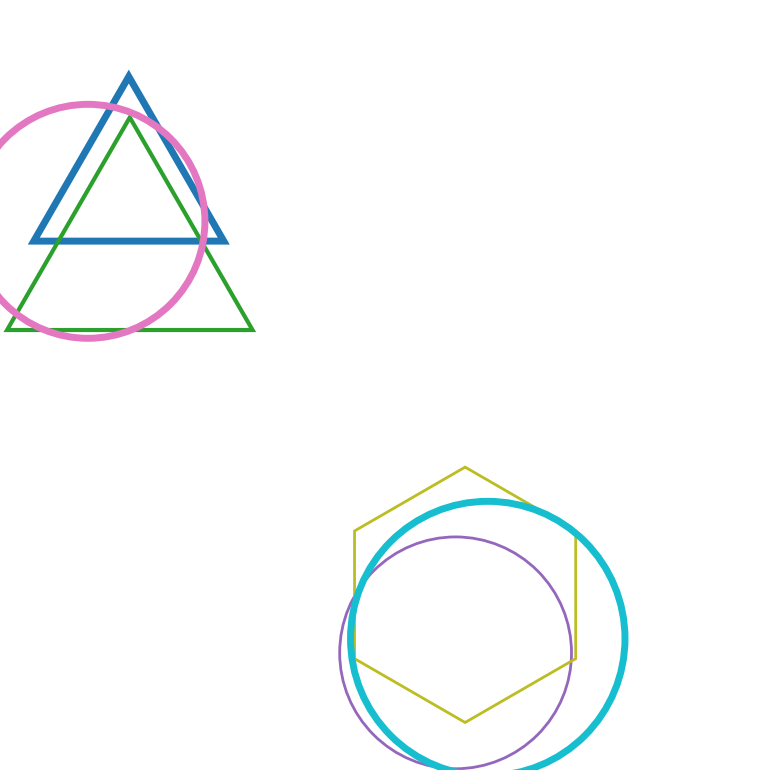[{"shape": "triangle", "thickness": 2.5, "radius": 0.71, "center": [0.167, 0.758]}, {"shape": "triangle", "thickness": 1.5, "radius": 0.92, "center": [0.169, 0.663]}, {"shape": "circle", "thickness": 1, "radius": 0.75, "center": [0.592, 0.152]}, {"shape": "circle", "thickness": 2.5, "radius": 0.76, "center": [0.114, 0.713]}, {"shape": "hexagon", "thickness": 1, "radius": 0.83, "center": [0.604, 0.228]}, {"shape": "circle", "thickness": 2.5, "radius": 0.89, "center": [0.633, 0.171]}]